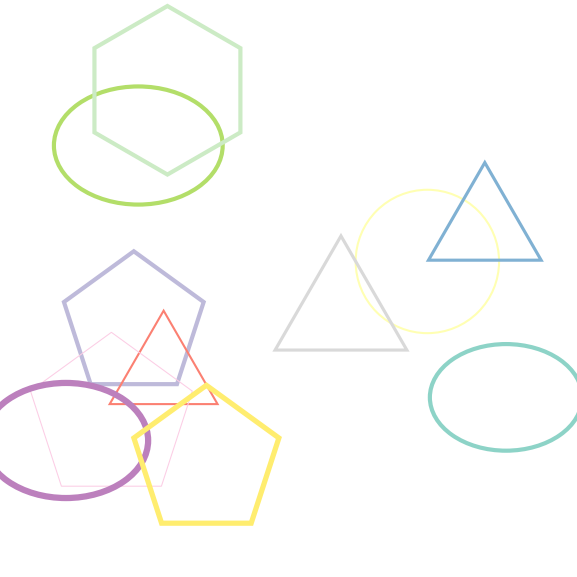[{"shape": "oval", "thickness": 2, "radius": 0.66, "center": [0.876, 0.311]}, {"shape": "circle", "thickness": 1, "radius": 0.62, "center": [0.74, 0.546]}, {"shape": "pentagon", "thickness": 2, "radius": 0.64, "center": [0.232, 0.437]}, {"shape": "triangle", "thickness": 1, "radius": 0.54, "center": [0.283, 0.353]}, {"shape": "triangle", "thickness": 1.5, "radius": 0.56, "center": [0.839, 0.605]}, {"shape": "oval", "thickness": 2, "radius": 0.73, "center": [0.239, 0.747]}, {"shape": "pentagon", "thickness": 0.5, "radius": 0.74, "center": [0.193, 0.276]}, {"shape": "triangle", "thickness": 1.5, "radius": 0.66, "center": [0.59, 0.459]}, {"shape": "oval", "thickness": 3, "radius": 0.71, "center": [0.114, 0.236]}, {"shape": "hexagon", "thickness": 2, "radius": 0.73, "center": [0.29, 0.843]}, {"shape": "pentagon", "thickness": 2.5, "radius": 0.66, "center": [0.357, 0.2]}]